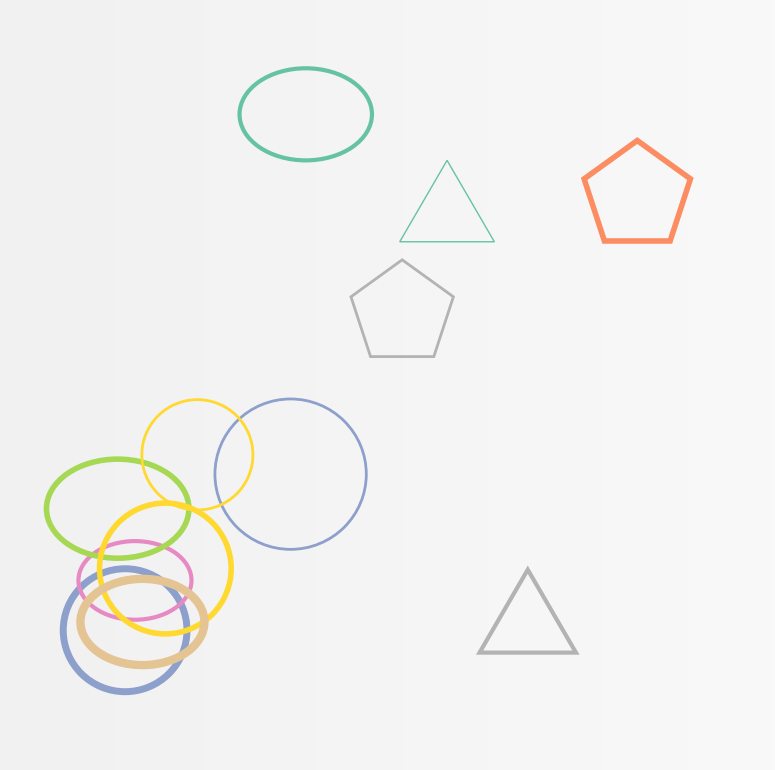[{"shape": "triangle", "thickness": 0.5, "radius": 0.35, "center": [0.577, 0.721]}, {"shape": "oval", "thickness": 1.5, "radius": 0.43, "center": [0.395, 0.852]}, {"shape": "pentagon", "thickness": 2, "radius": 0.36, "center": [0.822, 0.745]}, {"shape": "circle", "thickness": 2.5, "radius": 0.4, "center": [0.161, 0.182]}, {"shape": "circle", "thickness": 1, "radius": 0.49, "center": [0.375, 0.384]}, {"shape": "oval", "thickness": 1.5, "radius": 0.36, "center": [0.174, 0.246]}, {"shape": "oval", "thickness": 2, "radius": 0.46, "center": [0.152, 0.339]}, {"shape": "circle", "thickness": 1, "radius": 0.36, "center": [0.255, 0.409]}, {"shape": "circle", "thickness": 2, "radius": 0.42, "center": [0.213, 0.262]}, {"shape": "oval", "thickness": 3, "radius": 0.4, "center": [0.184, 0.192]}, {"shape": "triangle", "thickness": 1.5, "radius": 0.36, "center": [0.681, 0.188]}, {"shape": "pentagon", "thickness": 1, "radius": 0.35, "center": [0.519, 0.593]}]